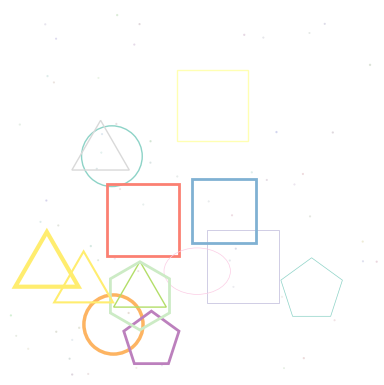[{"shape": "pentagon", "thickness": 0.5, "radius": 0.42, "center": [0.809, 0.246]}, {"shape": "circle", "thickness": 1, "radius": 0.39, "center": [0.291, 0.594]}, {"shape": "square", "thickness": 1, "radius": 0.46, "center": [0.552, 0.726]}, {"shape": "square", "thickness": 0.5, "radius": 0.47, "center": [0.632, 0.308]}, {"shape": "square", "thickness": 2, "radius": 0.47, "center": [0.372, 0.429]}, {"shape": "square", "thickness": 2, "radius": 0.42, "center": [0.582, 0.452]}, {"shape": "circle", "thickness": 2.5, "radius": 0.38, "center": [0.295, 0.157]}, {"shape": "triangle", "thickness": 1, "radius": 0.4, "center": [0.364, 0.242]}, {"shape": "oval", "thickness": 0.5, "radius": 0.43, "center": [0.512, 0.296]}, {"shape": "triangle", "thickness": 1, "radius": 0.43, "center": [0.261, 0.601]}, {"shape": "pentagon", "thickness": 2, "radius": 0.38, "center": [0.393, 0.116]}, {"shape": "hexagon", "thickness": 2, "radius": 0.44, "center": [0.364, 0.232]}, {"shape": "triangle", "thickness": 3, "radius": 0.47, "center": [0.122, 0.303]}, {"shape": "triangle", "thickness": 1.5, "radius": 0.44, "center": [0.217, 0.259]}]